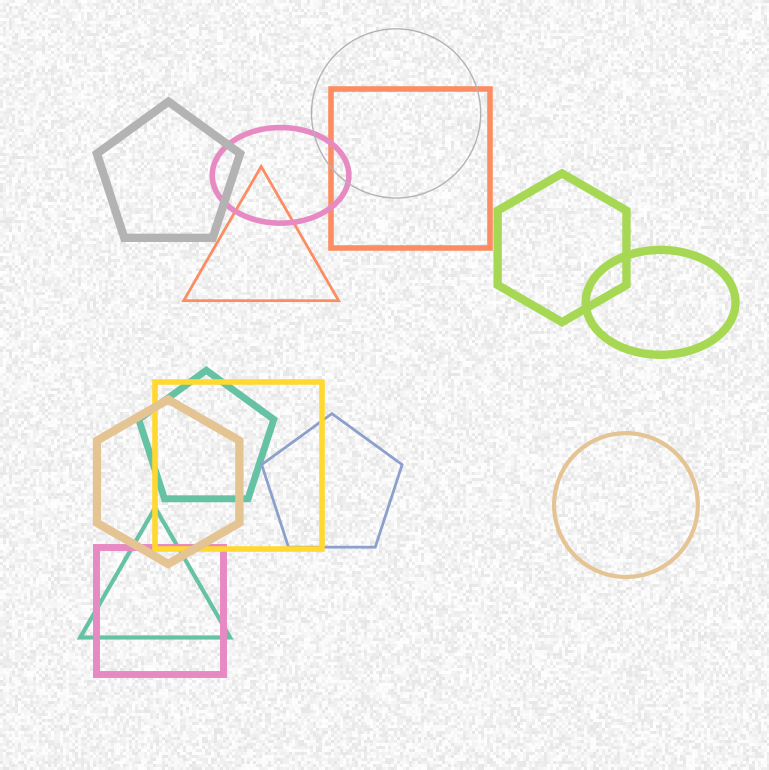[{"shape": "pentagon", "thickness": 2.5, "radius": 0.46, "center": [0.268, 0.427]}, {"shape": "triangle", "thickness": 1.5, "radius": 0.56, "center": [0.202, 0.228]}, {"shape": "square", "thickness": 2, "radius": 0.51, "center": [0.533, 0.781]}, {"shape": "triangle", "thickness": 1, "radius": 0.58, "center": [0.339, 0.668]}, {"shape": "pentagon", "thickness": 1, "radius": 0.48, "center": [0.431, 0.367]}, {"shape": "oval", "thickness": 2, "radius": 0.44, "center": [0.364, 0.772]}, {"shape": "square", "thickness": 2.5, "radius": 0.41, "center": [0.207, 0.207]}, {"shape": "oval", "thickness": 3, "radius": 0.49, "center": [0.858, 0.607]}, {"shape": "hexagon", "thickness": 3, "radius": 0.48, "center": [0.73, 0.678]}, {"shape": "square", "thickness": 2, "radius": 0.54, "center": [0.31, 0.395]}, {"shape": "hexagon", "thickness": 3, "radius": 0.53, "center": [0.218, 0.374]}, {"shape": "circle", "thickness": 1.5, "radius": 0.47, "center": [0.813, 0.344]}, {"shape": "circle", "thickness": 0.5, "radius": 0.55, "center": [0.514, 0.853]}, {"shape": "pentagon", "thickness": 3, "radius": 0.49, "center": [0.219, 0.77]}]